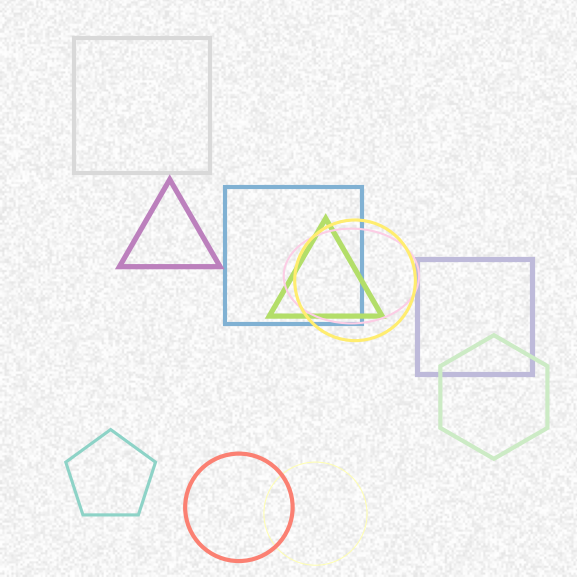[{"shape": "pentagon", "thickness": 1.5, "radius": 0.41, "center": [0.192, 0.174]}, {"shape": "circle", "thickness": 0.5, "radius": 0.45, "center": [0.546, 0.11]}, {"shape": "square", "thickness": 2.5, "radius": 0.5, "center": [0.821, 0.451]}, {"shape": "circle", "thickness": 2, "radius": 0.47, "center": [0.414, 0.121]}, {"shape": "square", "thickness": 2, "radius": 0.59, "center": [0.508, 0.556]}, {"shape": "triangle", "thickness": 2.5, "radius": 0.56, "center": [0.564, 0.508]}, {"shape": "oval", "thickness": 1, "radius": 0.59, "center": [0.608, 0.521]}, {"shape": "square", "thickness": 2, "radius": 0.59, "center": [0.246, 0.816]}, {"shape": "triangle", "thickness": 2.5, "radius": 0.5, "center": [0.294, 0.588]}, {"shape": "hexagon", "thickness": 2, "radius": 0.54, "center": [0.855, 0.312]}, {"shape": "circle", "thickness": 1.5, "radius": 0.52, "center": [0.615, 0.514]}]